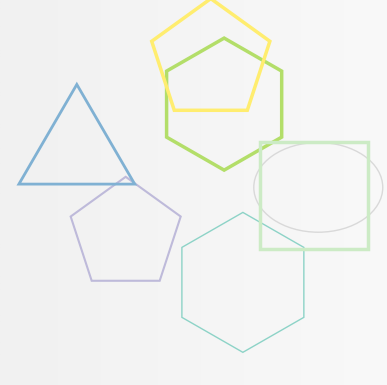[{"shape": "hexagon", "thickness": 1, "radius": 0.91, "center": [0.627, 0.267]}, {"shape": "pentagon", "thickness": 1.5, "radius": 0.75, "center": [0.324, 0.391]}, {"shape": "triangle", "thickness": 2, "radius": 0.86, "center": [0.198, 0.608]}, {"shape": "hexagon", "thickness": 2.5, "radius": 0.86, "center": [0.578, 0.73]}, {"shape": "oval", "thickness": 1, "radius": 0.83, "center": [0.821, 0.513]}, {"shape": "square", "thickness": 2.5, "radius": 0.7, "center": [0.811, 0.493]}, {"shape": "pentagon", "thickness": 2.5, "radius": 0.8, "center": [0.544, 0.843]}]